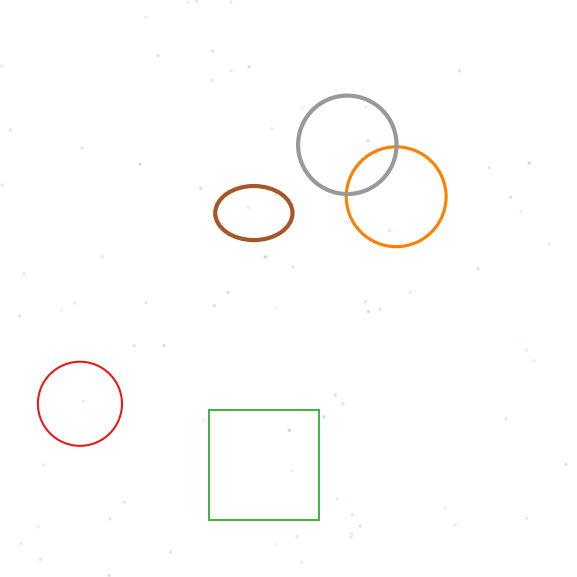[{"shape": "circle", "thickness": 1, "radius": 0.36, "center": [0.138, 0.3]}, {"shape": "square", "thickness": 1, "radius": 0.47, "center": [0.457, 0.194]}, {"shape": "circle", "thickness": 1.5, "radius": 0.43, "center": [0.686, 0.658]}, {"shape": "oval", "thickness": 2, "radius": 0.33, "center": [0.44, 0.63]}, {"shape": "circle", "thickness": 2, "radius": 0.43, "center": [0.601, 0.748]}]